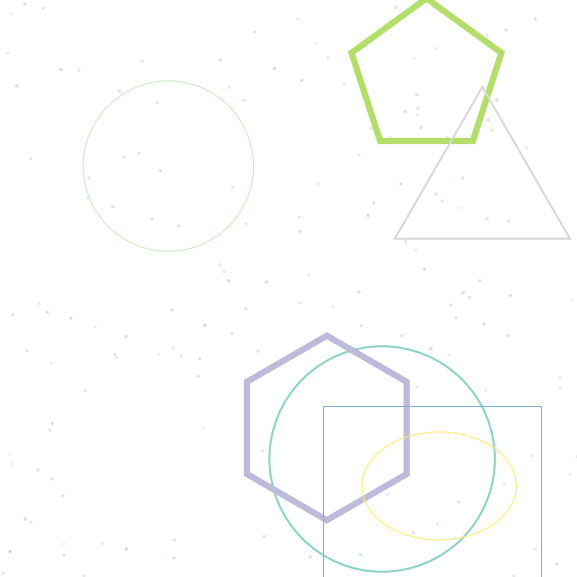[{"shape": "circle", "thickness": 1, "radius": 0.98, "center": [0.662, 0.204]}, {"shape": "hexagon", "thickness": 3, "radius": 0.8, "center": [0.566, 0.258]}, {"shape": "square", "thickness": 0.5, "radius": 0.94, "center": [0.748, 0.108]}, {"shape": "pentagon", "thickness": 3, "radius": 0.68, "center": [0.739, 0.865]}, {"shape": "triangle", "thickness": 1, "radius": 0.88, "center": [0.835, 0.673]}, {"shape": "circle", "thickness": 0.5, "radius": 0.74, "center": [0.292, 0.711]}, {"shape": "oval", "thickness": 0.5, "radius": 0.67, "center": [0.76, 0.158]}]